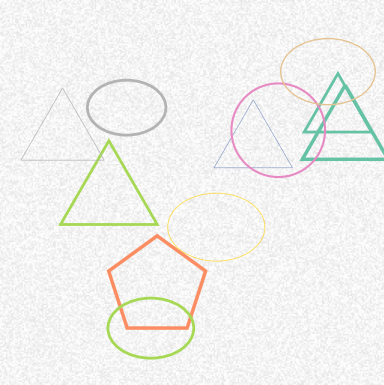[{"shape": "triangle", "thickness": 2.5, "radius": 0.64, "center": [0.897, 0.65]}, {"shape": "triangle", "thickness": 2, "radius": 0.51, "center": [0.878, 0.708]}, {"shape": "pentagon", "thickness": 2.5, "radius": 0.66, "center": [0.408, 0.255]}, {"shape": "triangle", "thickness": 0.5, "radius": 0.59, "center": [0.658, 0.623]}, {"shape": "circle", "thickness": 1.5, "radius": 0.61, "center": [0.723, 0.662]}, {"shape": "oval", "thickness": 2, "radius": 0.56, "center": [0.392, 0.148]}, {"shape": "triangle", "thickness": 2, "radius": 0.73, "center": [0.283, 0.489]}, {"shape": "oval", "thickness": 0.5, "radius": 0.63, "center": [0.562, 0.41]}, {"shape": "oval", "thickness": 1, "radius": 0.61, "center": [0.852, 0.814]}, {"shape": "triangle", "thickness": 0.5, "radius": 0.63, "center": [0.163, 0.646]}, {"shape": "oval", "thickness": 2, "radius": 0.51, "center": [0.329, 0.72]}]